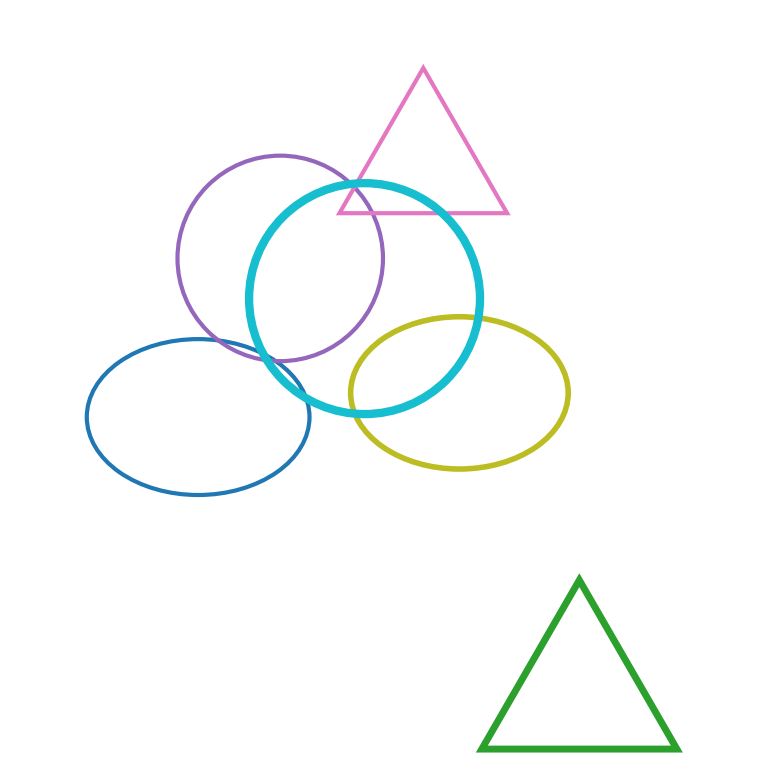[{"shape": "oval", "thickness": 1.5, "radius": 0.72, "center": [0.257, 0.458]}, {"shape": "triangle", "thickness": 2.5, "radius": 0.73, "center": [0.752, 0.1]}, {"shape": "circle", "thickness": 1.5, "radius": 0.67, "center": [0.364, 0.664]}, {"shape": "triangle", "thickness": 1.5, "radius": 0.63, "center": [0.55, 0.786]}, {"shape": "oval", "thickness": 2, "radius": 0.71, "center": [0.597, 0.49]}, {"shape": "circle", "thickness": 3, "radius": 0.75, "center": [0.473, 0.612]}]